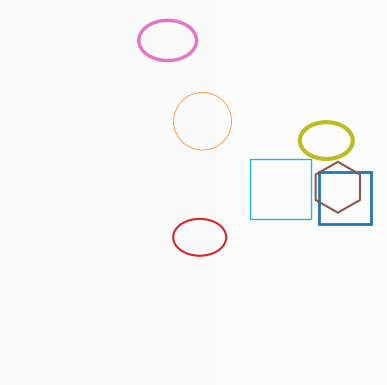[{"shape": "square", "thickness": 2, "radius": 0.34, "center": [0.89, 0.486]}, {"shape": "circle", "thickness": 0.5, "radius": 0.37, "center": [0.523, 0.685]}, {"shape": "oval", "thickness": 1.5, "radius": 0.34, "center": [0.515, 0.384]}, {"shape": "hexagon", "thickness": 1.5, "radius": 0.33, "center": [0.872, 0.514]}, {"shape": "oval", "thickness": 2.5, "radius": 0.37, "center": [0.433, 0.895]}, {"shape": "oval", "thickness": 3, "radius": 0.34, "center": [0.842, 0.635]}, {"shape": "square", "thickness": 1, "radius": 0.39, "center": [0.723, 0.509]}]